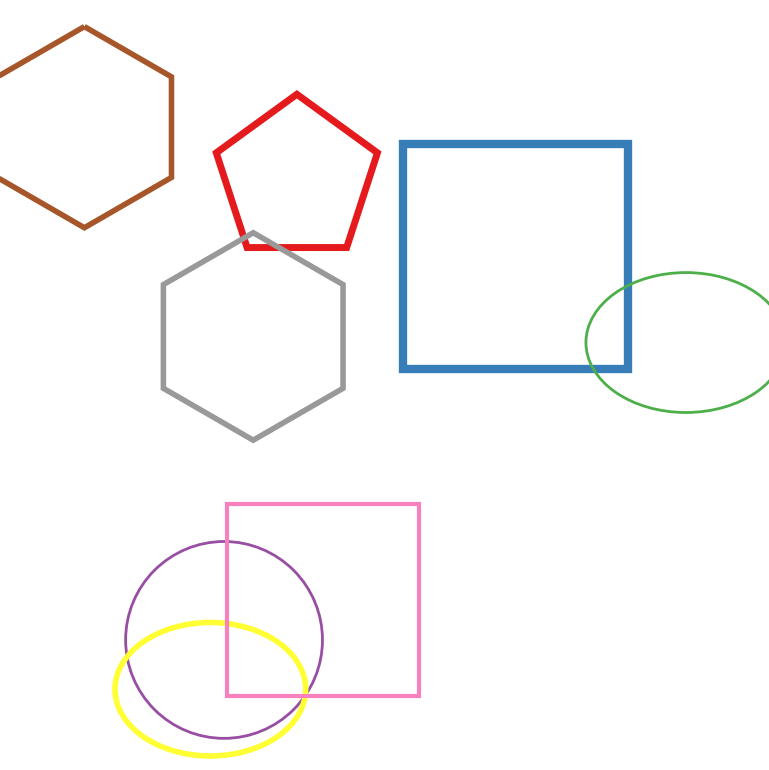[{"shape": "pentagon", "thickness": 2.5, "radius": 0.55, "center": [0.386, 0.768]}, {"shape": "square", "thickness": 3, "radius": 0.73, "center": [0.669, 0.667]}, {"shape": "oval", "thickness": 1, "radius": 0.65, "center": [0.891, 0.555]}, {"shape": "circle", "thickness": 1, "radius": 0.64, "center": [0.291, 0.169]}, {"shape": "oval", "thickness": 2, "radius": 0.62, "center": [0.273, 0.105]}, {"shape": "hexagon", "thickness": 2, "radius": 0.65, "center": [0.11, 0.835]}, {"shape": "square", "thickness": 1.5, "radius": 0.62, "center": [0.419, 0.22]}, {"shape": "hexagon", "thickness": 2, "radius": 0.67, "center": [0.329, 0.563]}]